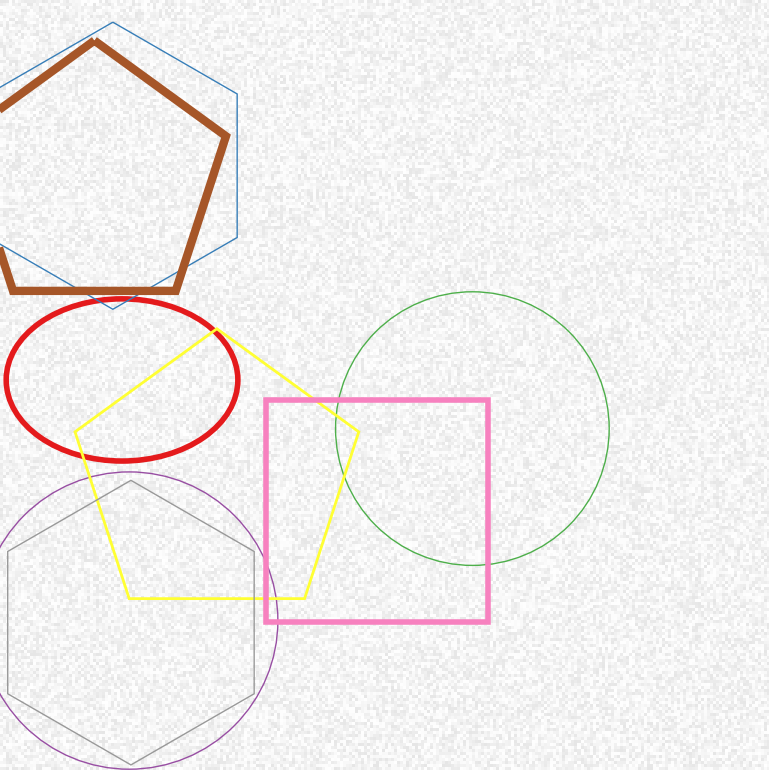[{"shape": "oval", "thickness": 2, "radius": 0.75, "center": [0.158, 0.507]}, {"shape": "hexagon", "thickness": 0.5, "radius": 0.93, "center": [0.147, 0.785]}, {"shape": "circle", "thickness": 0.5, "radius": 0.89, "center": [0.613, 0.443]}, {"shape": "circle", "thickness": 0.5, "radius": 0.97, "center": [0.168, 0.194]}, {"shape": "pentagon", "thickness": 1, "radius": 0.97, "center": [0.282, 0.379]}, {"shape": "pentagon", "thickness": 3, "radius": 0.9, "center": [0.123, 0.768]}, {"shape": "square", "thickness": 2, "radius": 0.72, "center": [0.49, 0.337]}, {"shape": "hexagon", "thickness": 0.5, "radius": 0.92, "center": [0.17, 0.191]}]